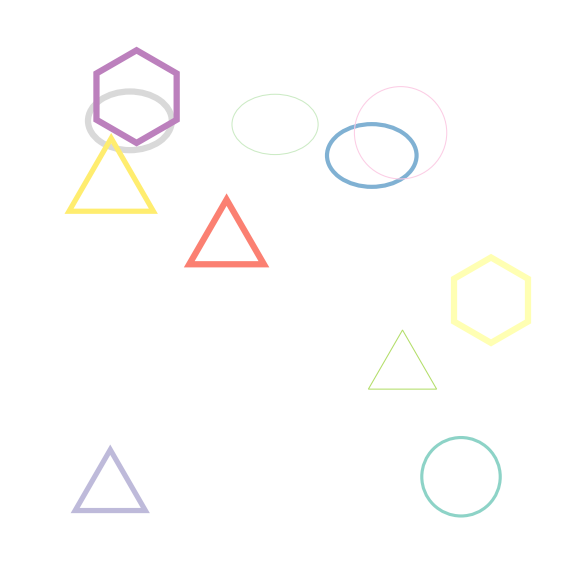[{"shape": "circle", "thickness": 1.5, "radius": 0.34, "center": [0.798, 0.174]}, {"shape": "hexagon", "thickness": 3, "radius": 0.37, "center": [0.85, 0.479]}, {"shape": "triangle", "thickness": 2.5, "radius": 0.35, "center": [0.191, 0.15]}, {"shape": "triangle", "thickness": 3, "radius": 0.37, "center": [0.392, 0.579]}, {"shape": "oval", "thickness": 2, "radius": 0.39, "center": [0.644, 0.73]}, {"shape": "triangle", "thickness": 0.5, "radius": 0.34, "center": [0.697, 0.359]}, {"shape": "circle", "thickness": 0.5, "radius": 0.4, "center": [0.694, 0.769]}, {"shape": "oval", "thickness": 3, "radius": 0.36, "center": [0.225, 0.79]}, {"shape": "hexagon", "thickness": 3, "radius": 0.4, "center": [0.236, 0.832]}, {"shape": "oval", "thickness": 0.5, "radius": 0.37, "center": [0.476, 0.784]}, {"shape": "triangle", "thickness": 2.5, "radius": 0.42, "center": [0.193, 0.676]}]